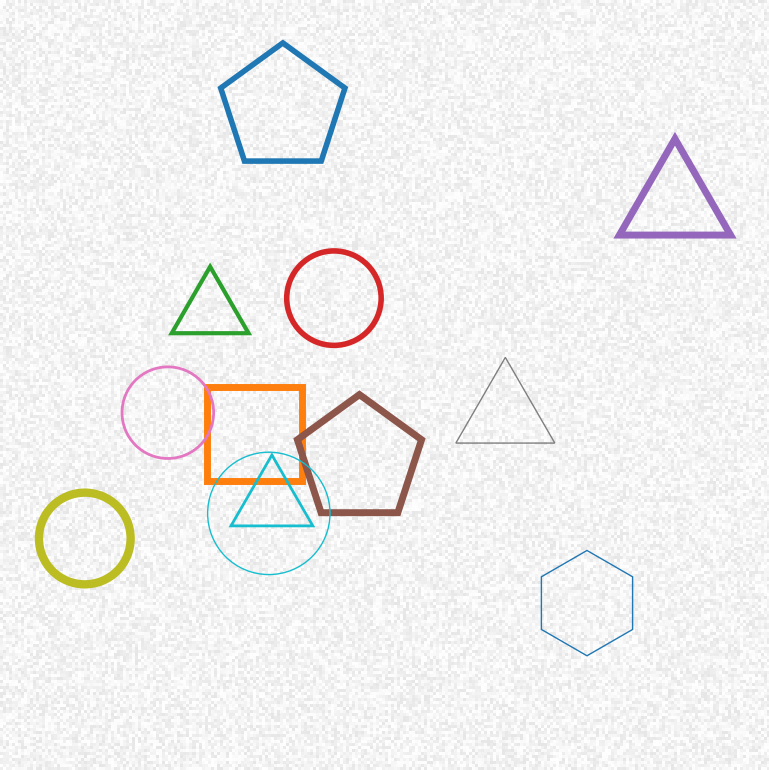[{"shape": "hexagon", "thickness": 0.5, "radius": 0.34, "center": [0.762, 0.217]}, {"shape": "pentagon", "thickness": 2, "radius": 0.42, "center": [0.367, 0.859]}, {"shape": "square", "thickness": 2.5, "radius": 0.31, "center": [0.331, 0.436]}, {"shape": "triangle", "thickness": 1.5, "radius": 0.29, "center": [0.273, 0.596]}, {"shape": "circle", "thickness": 2, "radius": 0.31, "center": [0.434, 0.613]}, {"shape": "triangle", "thickness": 2.5, "radius": 0.42, "center": [0.877, 0.736]}, {"shape": "pentagon", "thickness": 2.5, "radius": 0.42, "center": [0.467, 0.403]}, {"shape": "circle", "thickness": 1, "radius": 0.3, "center": [0.218, 0.464]}, {"shape": "triangle", "thickness": 0.5, "radius": 0.37, "center": [0.656, 0.462]}, {"shape": "circle", "thickness": 3, "radius": 0.3, "center": [0.11, 0.301]}, {"shape": "circle", "thickness": 0.5, "radius": 0.4, "center": [0.349, 0.333]}, {"shape": "triangle", "thickness": 1, "radius": 0.31, "center": [0.353, 0.348]}]